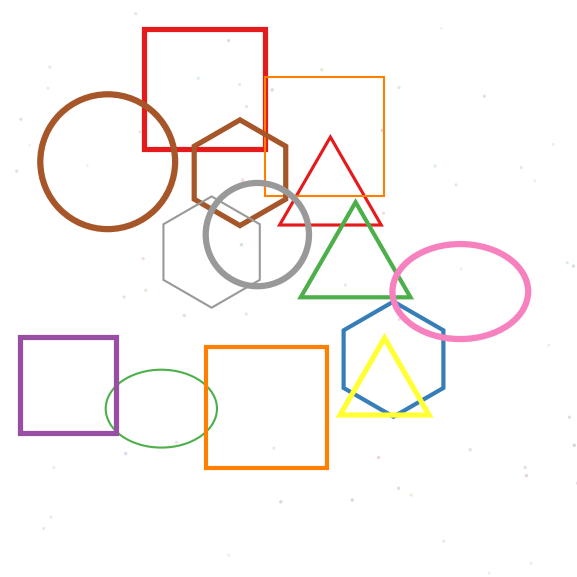[{"shape": "square", "thickness": 2.5, "radius": 0.52, "center": [0.354, 0.845]}, {"shape": "triangle", "thickness": 1.5, "radius": 0.51, "center": [0.572, 0.66]}, {"shape": "hexagon", "thickness": 2, "radius": 0.5, "center": [0.681, 0.377]}, {"shape": "triangle", "thickness": 2, "radius": 0.55, "center": [0.616, 0.539]}, {"shape": "oval", "thickness": 1, "radius": 0.48, "center": [0.279, 0.292]}, {"shape": "square", "thickness": 2.5, "radius": 0.42, "center": [0.117, 0.333]}, {"shape": "square", "thickness": 1, "radius": 0.52, "center": [0.562, 0.763]}, {"shape": "square", "thickness": 2, "radius": 0.52, "center": [0.462, 0.294]}, {"shape": "triangle", "thickness": 2.5, "radius": 0.44, "center": [0.666, 0.325]}, {"shape": "hexagon", "thickness": 2.5, "radius": 0.46, "center": [0.416, 0.7]}, {"shape": "circle", "thickness": 3, "radius": 0.58, "center": [0.187, 0.719]}, {"shape": "oval", "thickness": 3, "radius": 0.59, "center": [0.797, 0.494]}, {"shape": "circle", "thickness": 3, "radius": 0.45, "center": [0.446, 0.593]}, {"shape": "hexagon", "thickness": 1, "radius": 0.48, "center": [0.366, 0.563]}]